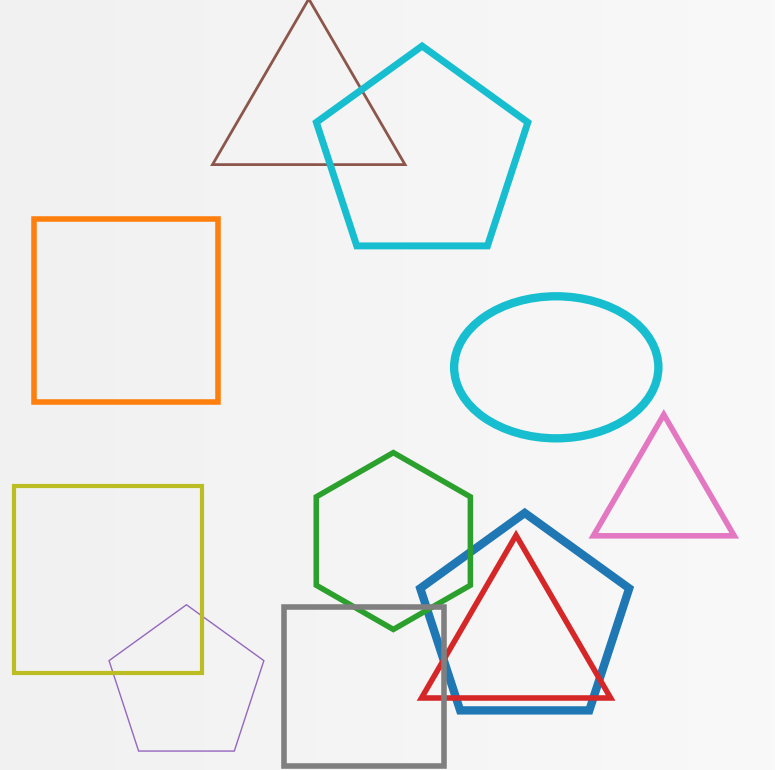[{"shape": "pentagon", "thickness": 3, "radius": 0.71, "center": [0.677, 0.192]}, {"shape": "square", "thickness": 2, "radius": 0.59, "center": [0.162, 0.596]}, {"shape": "hexagon", "thickness": 2, "radius": 0.57, "center": [0.508, 0.297]}, {"shape": "triangle", "thickness": 2, "radius": 0.7, "center": [0.666, 0.164]}, {"shape": "pentagon", "thickness": 0.5, "radius": 0.53, "center": [0.241, 0.11]}, {"shape": "triangle", "thickness": 1, "radius": 0.72, "center": [0.398, 0.858]}, {"shape": "triangle", "thickness": 2, "radius": 0.52, "center": [0.856, 0.357]}, {"shape": "square", "thickness": 2, "radius": 0.52, "center": [0.47, 0.109]}, {"shape": "square", "thickness": 1.5, "radius": 0.61, "center": [0.139, 0.247]}, {"shape": "oval", "thickness": 3, "radius": 0.66, "center": [0.718, 0.523]}, {"shape": "pentagon", "thickness": 2.5, "radius": 0.72, "center": [0.545, 0.797]}]